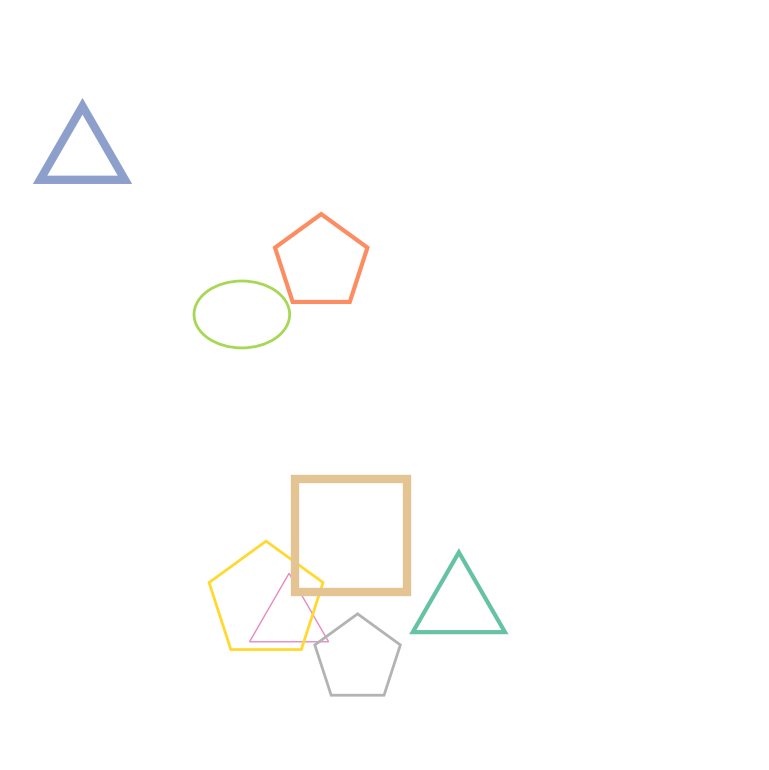[{"shape": "triangle", "thickness": 1.5, "radius": 0.35, "center": [0.596, 0.214]}, {"shape": "pentagon", "thickness": 1.5, "radius": 0.32, "center": [0.417, 0.659]}, {"shape": "triangle", "thickness": 3, "radius": 0.32, "center": [0.107, 0.798]}, {"shape": "triangle", "thickness": 0.5, "radius": 0.3, "center": [0.375, 0.196]}, {"shape": "oval", "thickness": 1, "radius": 0.31, "center": [0.314, 0.592]}, {"shape": "pentagon", "thickness": 1, "radius": 0.39, "center": [0.346, 0.219]}, {"shape": "square", "thickness": 3, "radius": 0.37, "center": [0.456, 0.304]}, {"shape": "pentagon", "thickness": 1, "radius": 0.29, "center": [0.464, 0.144]}]